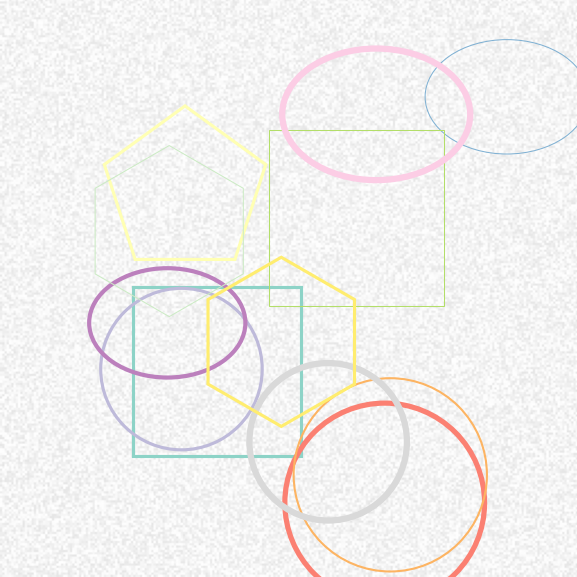[{"shape": "square", "thickness": 1.5, "radius": 0.73, "center": [0.376, 0.356]}, {"shape": "pentagon", "thickness": 1.5, "radius": 0.73, "center": [0.32, 0.669]}, {"shape": "circle", "thickness": 1.5, "radius": 0.7, "center": [0.314, 0.36]}, {"shape": "circle", "thickness": 2.5, "radius": 0.86, "center": [0.666, 0.128]}, {"shape": "oval", "thickness": 0.5, "radius": 0.71, "center": [0.878, 0.831]}, {"shape": "circle", "thickness": 1, "radius": 0.84, "center": [0.676, 0.177]}, {"shape": "square", "thickness": 0.5, "radius": 0.76, "center": [0.617, 0.622]}, {"shape": "oval", "thickness": 3, "radius": 0.81, "center": [0.651, 0.801]}, {"shape": "circle", "thickness": 3, "radius": 0.68, "center": [0.568, 0.234]}, {"shape": "oval", "thickness": 2, "radius": 0.68, "center": [0.29, 0.44]}, {"shape": "hexagon", "thickness": 0.5, "radius": 0.74, "center": [0.293, 0.599]}, {"shape": "hexagon", "thickness": 1.5, "radius": 0.73, "center": [0.487, 0.407]}]